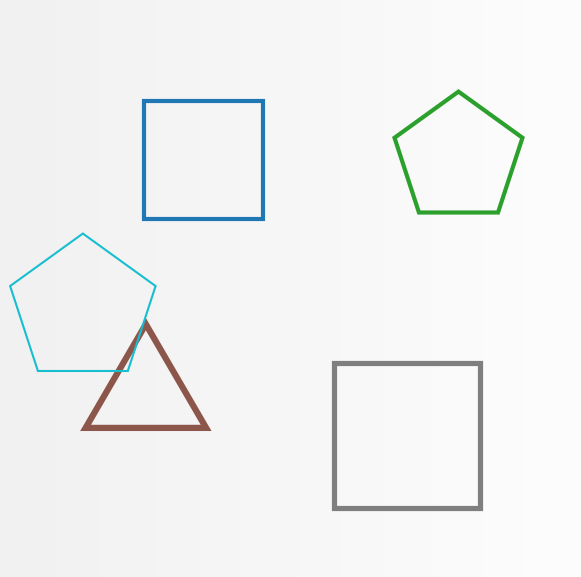[{"shape": "square", "thickness": 2, "radius": 0.51, "center": [0.35, 0.722]}, {"shape": "pentagon", "thickness": 2, "radius": 0.58, "center": [0.789, 0.725]}, {"shape": "triangle", "thickness": 3, "radius": 0.6, "center": [0.251, 0.318]}, {"shape": "square", "thickness": 2.5, "radius": 0.63, "center": [0.7, 0.245]}, {"shape": "pentagon", "thickness": 1, "radius": 0.66, "center": [0.143, 0.463]}]